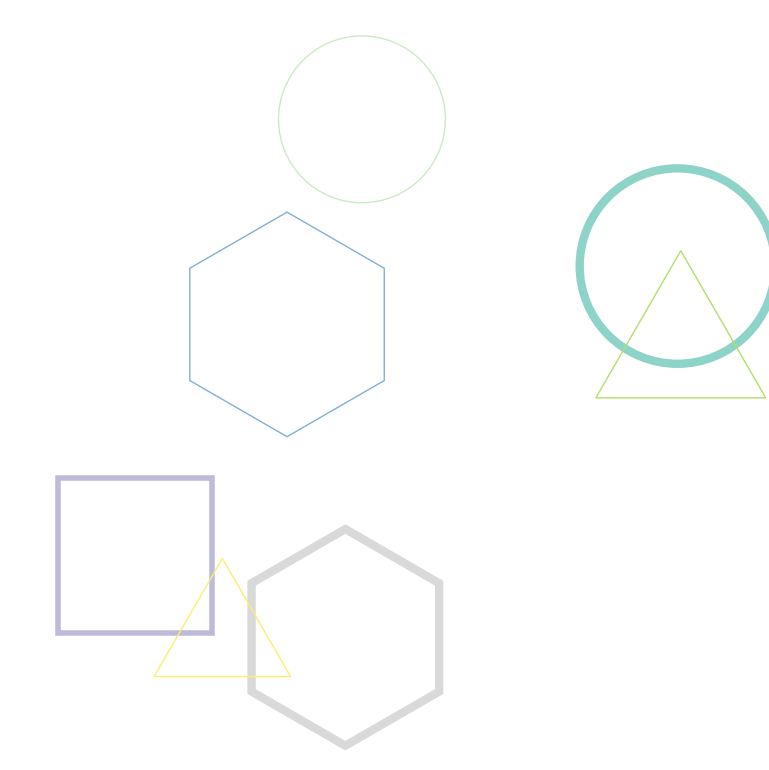[{"shape": "circle", "thickness": 3, "radius": 0.63, "center": [0.88, 0.654]}, {"shape": "square", "thickness": 2, "radius": 0.5, "center": [0.175, 0.278]}, {"shape": "hexagon", "thickness": 0.5, "radius": 0.73, "center": [0.373, 0.579]}, {"shape": "triangle", "thickness": 0.5, "radius": 0.64, "center": [0.884, 0.547]}, {"shape": "hexagon", "thickness": 3, "radius": 0.7, "center": [0.449, 0.172]}, {"shape": "circle", "thickness": 0.5, "radius": 0.54, "center": [0.47, 0.845]}, {"shape": "triangle", "thickness": 0.5, "radius": 0.51, "center": [0.289, 0.172]}]